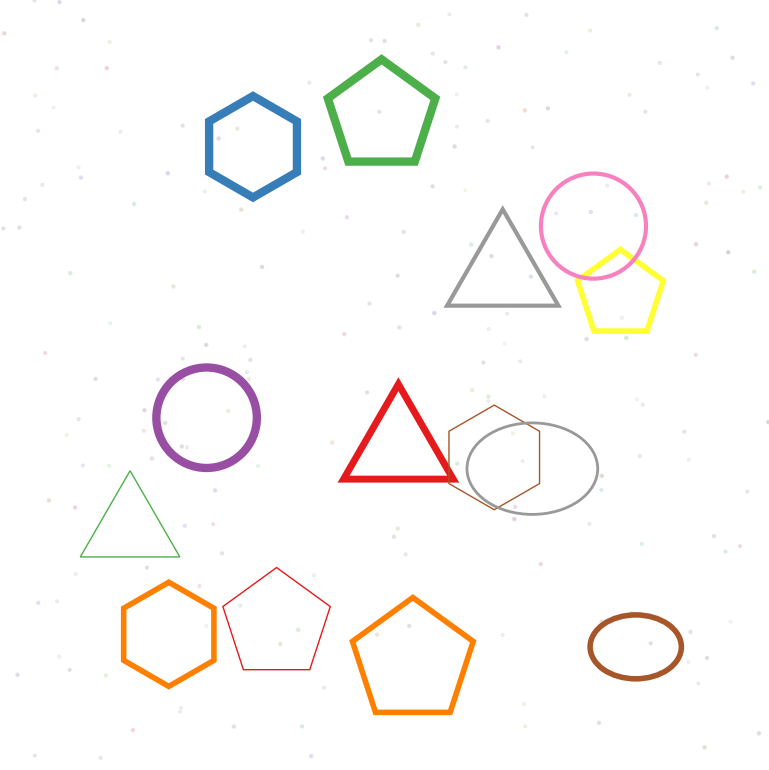[{"shape": "triangle", "thickness": 2.5, "radius": 0.41, "center": [0.517, 0.419]}, {"shape": "pentagon", "thickness": 0.5, "radius": 0.37, "center": [0.359, 0.19]}, {"shape": "hexagon", "thickness": 3, "radius": 0.33, "center": [0.329, 0.809]}, {"shape": "triangle", "thickness": 0.5, "radius": 0.37, "center": [0.169, 0.314]}, {"shape": "pentagon", "thickness": 3, "radius": 0.37, "center": [0.496, 0.85]}, {"shape": "circle", "thickness": 3, "radius": 0.33, "center": [0.268, 0.457]}, {"shape": "hexagon", "thickness": 2, "radius": 0.34, "center": [0.219, 0.176]}, {"shape": "pentagon", "thickness": 2, "radius": 0.41, "center": [0.536, 0.142]}, {"shape": "pentagon", "thickness": 2, "radius": 0.29, "center": [0.806, 0.617]}, {"shape": "oval", "thickness": 2, "radius": 0.3, "center": [0.826, 0.16]}, {"shape": "hexagon", "thickness": 0.5, "radius": 0.34, "center": [0.642, 0.406]}, {"shape": "circle", "thickness": 1.5, "radius": 0.34, "center": [0.771, 0.706]}, {"shape": "oval", "thickness": 1, "radius": 0.42, "center": [0.691, 0.391]}, {"shape": "triangle", "thickness": 1.5, "radius": 0.42, "center": [0.653, 0.645]}]